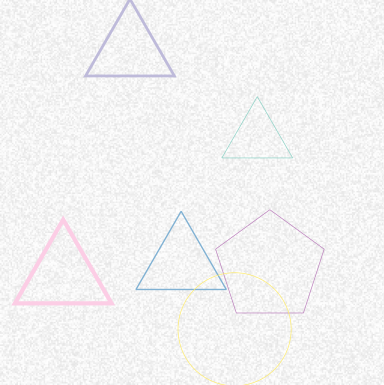[{"shape": "triangle", "thickness": 0.5, "radius": 0.53, "center": [0.668, 0.643]}, {"shape": "triangle", "thickness": 2, "radius": 0.67, "center": [0.338, 0.869]}, {"shape": "triangle", "thickness": 1, "radius": 0.68, "center": [0.471, 0.316]}, {"shape": "triangle", "thickness": 3, "radius": 0.72, "center": [0.164, 0.285]}, {"shape": "pentagon", "thickness": 0.5, "radius": 0.74, "center": [0.701, 0.307]}, {"shape": "circle", "thickness": 0.5, "radius": 0.73, "center": [0.609, 0.145]}]